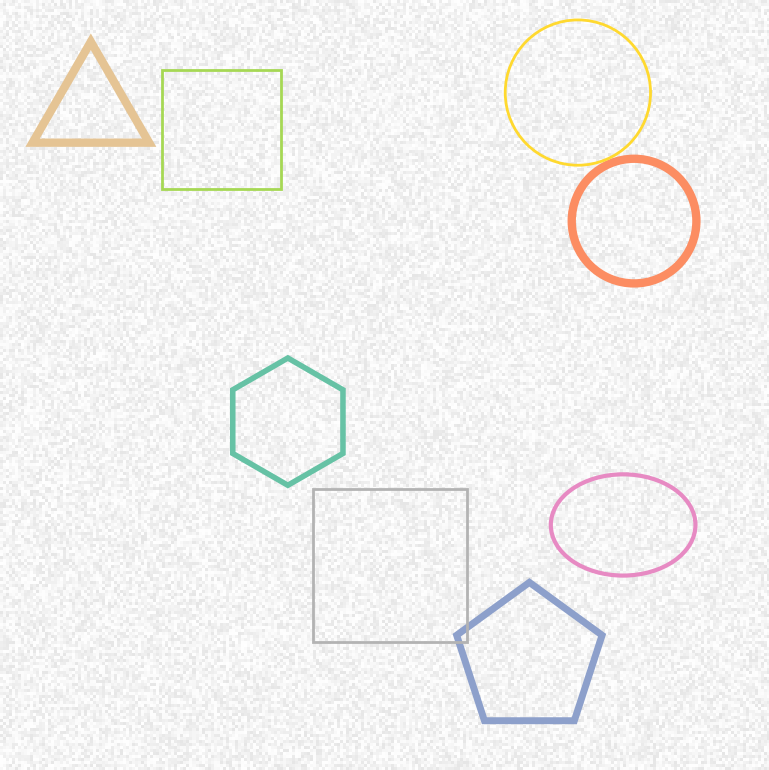[{"shape": "hexagon", "thickness": 2, "radius": 0.41, "center": [0.374, 0.452]}, {"shape": "circle", "thickness": 3, "radius": 0.4, "center": [0.823, 0.713]}, {"shape": "pentagon", "thickness": 2.5, "radius": 0.5, "center": [0.688, 0.144]}, {"shape": "oval", "thickness": 1.5, "radius": 0.47, "center": [0.809, 0.318]}, {"shape": "square", "thickness": 1, "radius": 0.39, "center": [0.287, 0.832]}, {"shape": "circle", "thickness": 1, "radius": 0.47, "center": [0.75, 0.88]}, {"shape": "triangle", "thickness": 3, "radius": 0.44, "center": [0.118, 0.858]}, {"shape": "square", "thickness": 1, "radius": 0.5, "center": [0.507, 0.265]}]